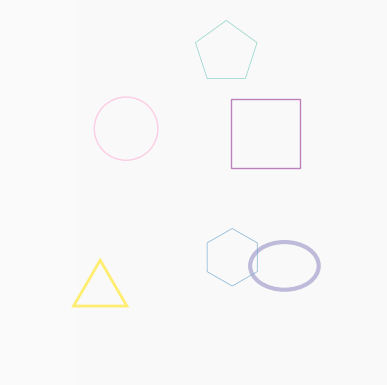[{"shape": "pentagon", "thickness": 0.5, "radius": 0.42, "center": [0.584, 0.863]}, {"shape": "oval", "thickness": 3, "radius": 0.44, "center": [0.734, 0.309]}, {"shape": "hexagon", "thickness": 0.5, "radius": 0.37, "center": [0.599, 0.332]}, {"shape": "circle", "thickness": 1, "radius": 0.41, "center": [0.325, 0.666]}, {"shape": "square", "thickness": 1, "radius": 0.45, "center": [0.685, 0.653]}, {"shape": "triangle", "thickness": 2, "radius": 0.4, "center": [0.259, 0.245]}]